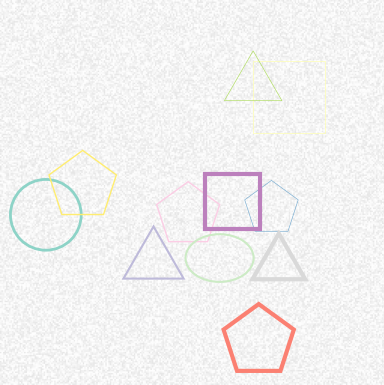[{"shape": "circle", "thickness": 2, "radius": 0.46, "center": [0.119, 0.442]}, {"shape": "square", "thickness": 0.5, "radius": 0.47, "center": [0.75, 0.749]}, {"shape": "triangle", "thickness": 1.5, "radius": 0.45, "center": [0.399, 0.321]}, {"shape": "pentagon", "thickness": 3, "radius": 0.48, "center": [0.672, 0.114]}, {"shape": "pentagon", "thickness": 0.5, "radius": 0.37, "center": [0.705, 0.458]}, {"shape": "triangle", "thickness": 0.5, "radius": 0.43, "center": [0.658, 0.782]}, {"shape": "pentagon", "thickness": 1, "radius": 0.43, "center": [0.489, 0.442]}, {"shape": "triangle", "thickness": 3, "radius": 0.4, "center": [0.724, 0.314]}, {"shape": "square", "thickness": 3, "radius": 0.36, "center": [0.605, 0.477]}, {"shape": "oval", "thickness": 1.5, "radius": 0.44, "center": [0.57, 0.33]}, {"shape": "pentagon", "thickness": 1, "radius": 0.46, "center": [0.215, 0.517]}]